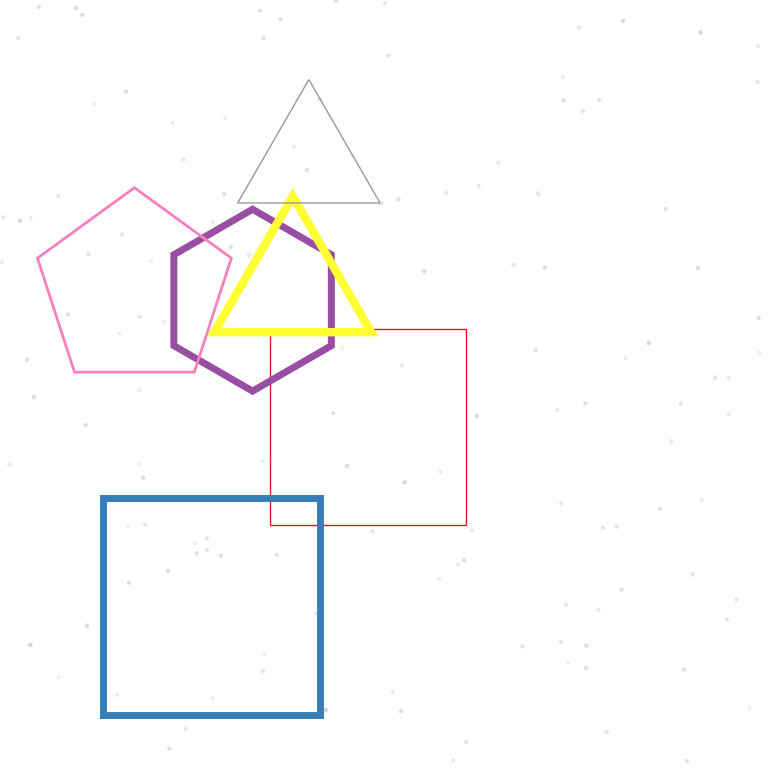[{"shape": "square", "thickness": 0.5, "radius": 0.64, "center": [0.478, 0.445]}, {"shape": "square", "thickness": 2.5, "radius": 0.7, "center": [0.275, 0.212]}, {"shape": "hexagon", "thickness": 2.5, "radius": 0.59, "center": [0.328, 0.61]}, {"shape": "triangle", "thickness": 3, "radius": 0.59, "center": [0.38, 0.627]}, {"shape": "pentagon", "thickness": 1, "radius": 0.66, "center": [0.175, 0.624]}, {"shape": "triangle", "thickness": 0.5, "radius": 0.53, "center": [0.401, 0.79]}]